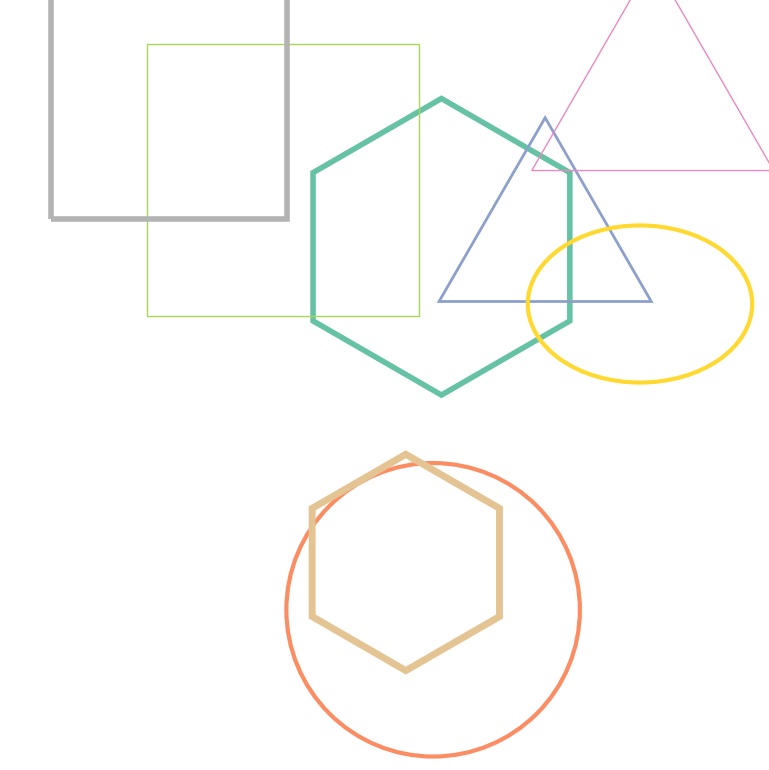[{"shape": "hexagon", "thickness": 2, "radius": 0.96, "center": [0.573, 0.68]}, {"shape": "circle", "thickness": 1.5, "radius": 0.95, "center": [0.562, 0.208]}, {"shape": "triangle", "thickness": 1, "radius": 0.8, "center": [0.708, 0.688]}, {"shape": "triangle", "thickness": 0.5, "radius": 0.91, "center": [0.848, 0.869]}, {"shape": "square", "thickness": 0.5, "radius": 0.88, "center": [0.368, 0.766]}, {"shape": "oval", "thickness": 1.5, "radius": 0.73, "center": [0.831, 0.605]}, {"shape": "hexagon", "thickness": 2.5, "radius": 0.7, "center": [0.527, 0.27]}, {"shape": "square", "thickness": 2, "radius": 0.77, "center": [0.219, 0.868]}]